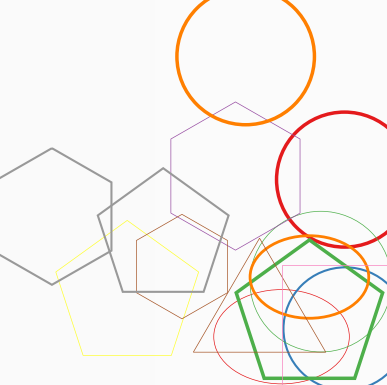[{"shape": "circle", "thickness": 2.5, "radius": 0.88, "center": [0.889, 0.534]}, {"shape": "oval", "thickness": 0.5, "radius": 0.87, "center": [0.727, 0.125]}, {"shape": "circle", "thickness": 1.5, "radius": 0.8, "center": [0.891, 0.146]}, {"shape": "pentagon", "thickness": 2.5, "radius": 0.99, "center": [0.799, 0.178]}, {"shape": "circle", "thickness": 0.5, "radius": 0.91, "center": [0.828, 0.269]}, {"shape": "hexagon", "thickness": 0.5, "radius": 0.96, "center": [0.608, 0.543]}, {"shape": "circle", "thickness": 2.5, "radius": 0.89, "center": [0.634, 0.853]}, {"shape": "oval", "thickness": 2, "radius": 0.77, "center": [0.798, 0.281]}, {"shape": "pentagon", "thickness": 0.5, "radius": 0.97, "center": [0.328, 0.234]}, {"shape": "hexagon", "thickness": 0.5, "radius": 0.68, "center": [0.47, 0.308]}, {"shape": "triangle", "thickness": 0.5, "radius": 0.99, "center": [0.67, 0.184]}, {"shape": "square", "thickness": 0.5, "radius": 0.85, "center": [0.898, 0.143]}, {"shape": "pentagon", "thickness": 1.5, "radius": 0.89, "center": [0.421, 0.386]}, {"shape": "hexagon", "thickness": 1.5, "radius": 0.89, "center": [0.134, 0.438]}]